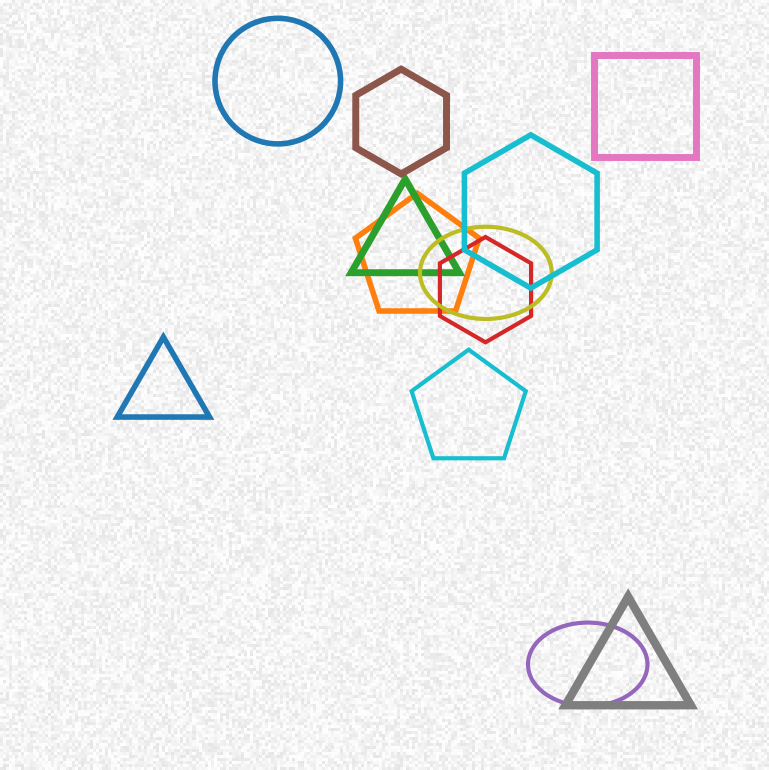[{"shape": "triangle", "thickness": 2, "radius": 0.35, "center": [0.212, 0.493]}, {"shape": "circle", "thickness": 2, "radius": 0.41, "center": [0.361, 0.895]}, {"shape": "pentagon", "thickness": 2, "radius": 0.42, "center": [0.542, 0.664]}, {"shape": "triangle", "thickness": 2.5, "radius": 0.41, "center": [0.526, 0.686]}, {"shape": "hexagon", "thickness": 1.5, "radius": 0.34, "center": [0.63, 0.624]}, {"shape": "oval", "thickness": 1.5, "radius": 0.39, "center": [0.763, 0.137]}, {"shape": "hexagon", "thickness": 2.5, "radius": 0.34, "center": [0.521, 0.842]}, {"shape": "square", "thickness": 2.5, "radius": 0.33, "center": [0.838, 0.862]}, {"shape": "triangle", "thickness": 3, "radius": 0.47, "center": [0.816, 0.131]}, {"shape": "oval", "thickness": 1.5, "radius": 0.43, "center": [0.631, 0.646]}, {"shape": "hexagon", "thickness": 2, "radius": 0.5, "center": [0.689, 0.725]}, {"shape": "pentagon", "thickness": 1.5, "radius": 0.39, "center": [0.609, 0.468]}]